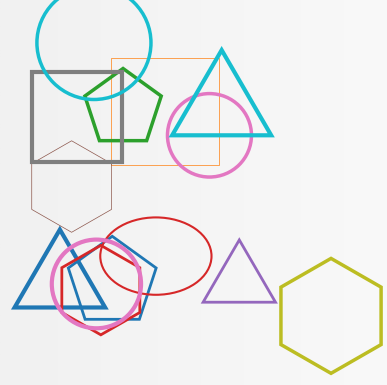[{"shape": "pentagon", "thickness": 2, "radius": 0.6, "center": [0.29, 0.267]}, {"shape": "triangle", "thickness": 3, "radius": 0.67, "center": [0.155, 0.269]}, {"shape": "square", "thickness": 0.5, "radius": 0.7, "center": [0.425, 0.71]}, {"shape": "pentagon", "thickness": 2.5, "radius": 0.52, "center": [0.318, 0.718]}, {"shape": "hexagon", "thickness": 2, "radius": 0.58, "center": [0.26, 0.247]}, {"shape": "oval", "thickness": 1.5, "radius": 0.72, "center": [0.402, 0.335]}, {"shape": "triangle", "thickness": 2, "radius": 0.54, "center": [0.618, 0.269]}, {"shape": "hexagon", "thickness": 0.5, "radius": 0.59, "center": [0.185, 0.515]}, {"shape": "circle", "thickness": 3, "radius": 0.58, "center": [0.249, 0.263]}, {"shape": "circle", "thickness": 2.5, "radius": 0.54, "center": [0.541, 0.649]}, {"shape": "square", "thickness": 3, "radius": 0.58, "center": [0.198, 0.695]}, {"shape": "hexagon", "thickness": 2.5, "radius": 0.75, "center": [0.854, 0.18]}, {"shape": "circle", "thickness": 2.5, "radius": 0.74, "center": [0.242, 0.889]}, {"shape": "triangle", "thickness": 3, "radius": 0.74, "center": [0.572, 0.722]}]